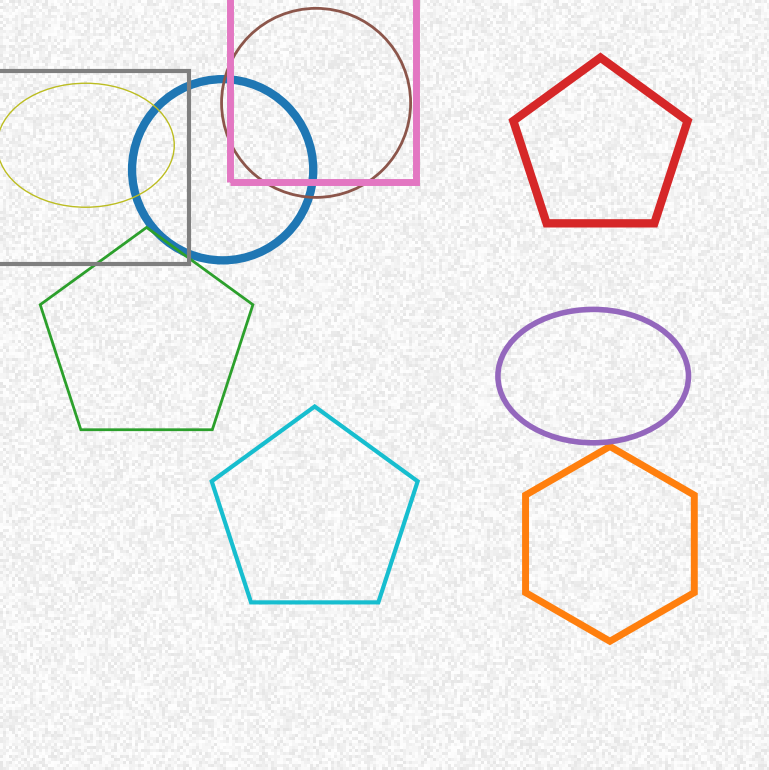[{"shape": "circle", "thickness": 3, "radius": 0.59, "center": [0.289, 0.78]}, {"shape": "hexagon", "thickness": 2.5, "radius": 0.63, "center": [0.792, 0.294]}, {"shape": "pentagon", "thickness": 1, "radius": 0.73, "center": [0.19, 0.559]}, {"shape": "pentagon", "thickness": 3, "radius": 0.59, "center": [0.78, 0.806]}, {"shape": "oval", "thickness": 2, "radius": 0.62, "center": [0.77, 0.512]}, {"shape": "circle", "thickness": 1, "radius": 0.61, "center": [0.411, 0.866]}, {"shape": "square", "thickness": 2.5, "radius": 0.6, "center": [0.42, 0.884]}, {"shape": "square", "thickness": 1.5, "radius": 0.63, "center": [0.121, 0.783]}, {"shape": "oval", "thickness": 0.5, "radius": 0.58, "center": [0.111, 0.811]}, {"shape": "pentagon", "thickness": 1.5, "radius": 0.7, "center": [0.409, 0.331]}]